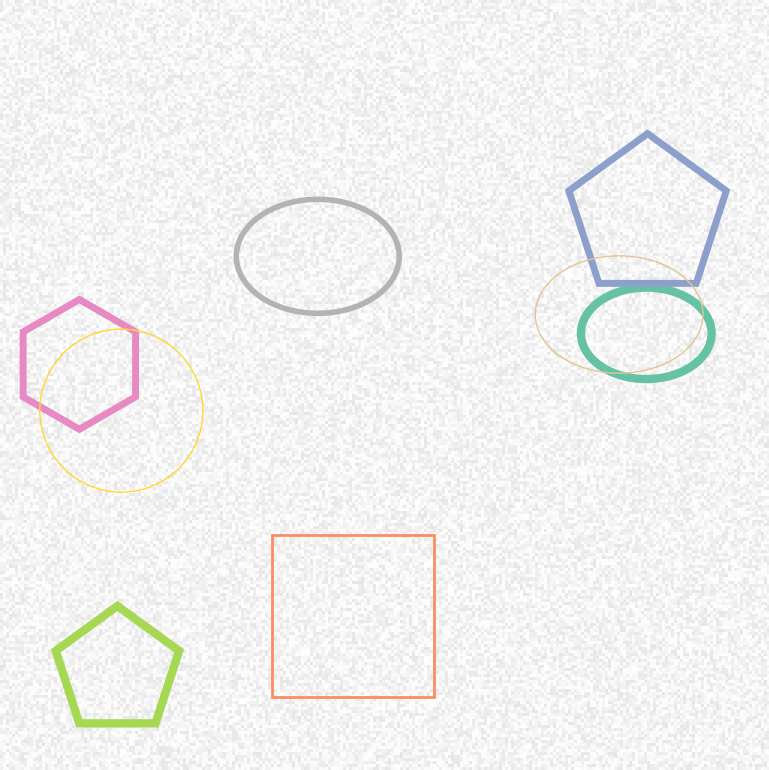[{"shape": "oval", "thickness": 3, "radius": 0.42, "center": [0.839, 0.567]}, {"shape": "square", "thickness": 1, "radius": 0.52, "center": [0.458, 0.2]}, {"shape": "pentagon", "thickness": 2.5, "radius": 0.54, "center": [0.841, 0.719]}, {"shape": "hexagon", "thickness": 2.5, "radius": 0.42, "center": [0.103, 0.527]}, {"shape": "pentagon", "thickness": 3, "radius": 0.42, "center": [0.152, 0.129]}, {"shape": "circle", "thickness": 0.5, "radius": 0.53, "center": [0.158, 0.467]}, {"shape": "oval", "thickness": 0.5, "radius": 0.54, "center": [0.804, 0.592]}, {"shape": "oval", "thickness": 2, "radius": 0.53, "center": [0.413, 0.667]}]